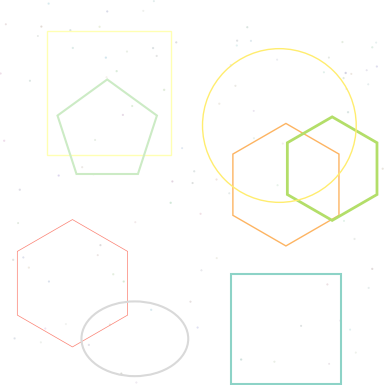[{"shape": "square", "thickness": 1.5, "radius": 0.71, "center": [0.743, 0.144]}, {"shape": "square", "thickness": 1, "radius": 0.81, "center": [0.283, 0.757]}, {"shape": "hexagon", "thickness": 0.5, "radius": 0.83, "center": [0.188, 0.264]}, {"shape": "hexagon", "thickness": 1, "radius": 0.8, "center": [0.743, 0.52]}, {"shape": "hexagon", "thickness": 2, "radius": 0.67, "center": [0.863, 0.562]}, {"shape": "oval", "thickness": 1.5, "radius": 0.69, "center": [0.35, 0.12]}, {"shape": "pentagon", "thickness": 1.5, "radius": 0.68, "center": [0.278, 0.658]}, {"shape": "circle", "thickness": 1, "radius": 1.0, "center": [0.726, 0.674]}]